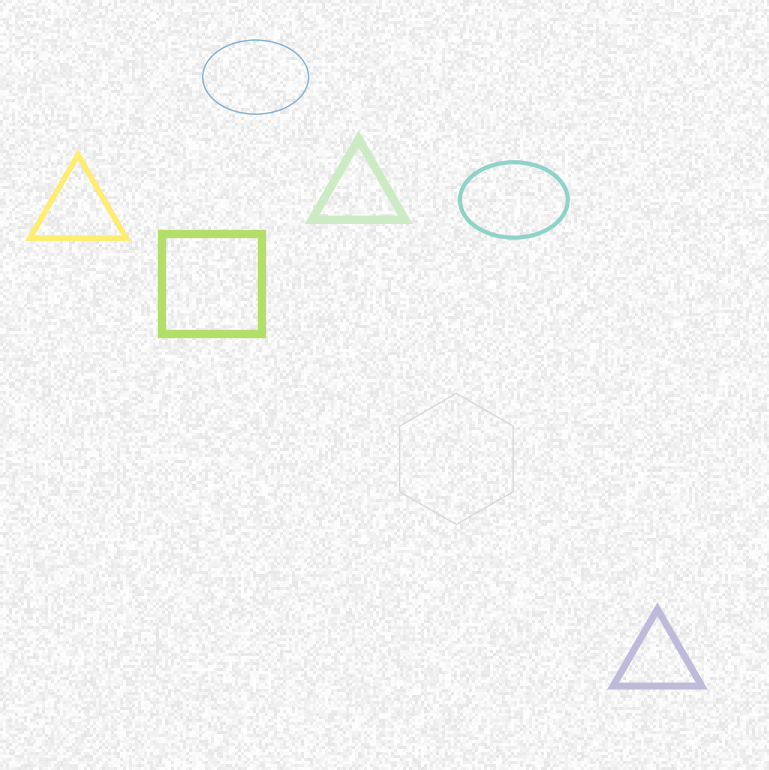[{"shape": "oval", "thickness": 1.5, "radius": 0.35, "center": [0.667, 0.74]}, {"shape": "triangle", "thickness": 2.5, "radius": 0.33, "center": [0.854, 0.142]}, {"shape": "oval", "thickness": 0.5, "radius": 0.34, "center": [0.332, 0.9]}, {"shape": "square", "thickness": 3, "radius": 0.32, "center": [0.275, 0.631]}, {"shape": "hexagon", "thickness": 0.5, "radius": 0.43, "center": [0.593, 0.404]}, {"shape": "triangle", "thickness": 3, "radius": 0.35, "center": [0.466, 0.75]}, {"shape": "triangle", "thickness": 2, "radius": 0.36, "center": [0.101, 0.727]}]